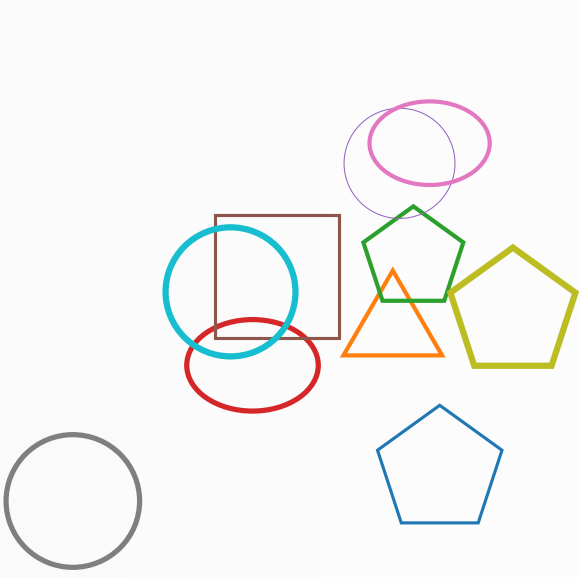[{"shape": "pentagon", "thickness": 1.5, "radius": 0.56, "center": [0.757, 0.185]}, {"shape": "triangle", "thickness": 2, "radius": 0.49, "center": [0.676, 0.433]}, {"shape": "pentagon", "thickness": 2, "radius": 0.45, "center": [0.711, 0.551]}, {"shape": "oval", "thickness": 2.5, "radius": 0.57, "center": [0.434, 0.367]}, {"shape": "circle", "thickness": 0.5, "radius": 0.48, "center": [0.687, 0.716]}, {"shape": "square", "thickness": 1.5, "radius": 0.53, "center": [0.477, 0.52]}, {"shape": "oval", "thickness": 2, "radius": 0.52, "center": [0.739, 0.751]}, {"shape": "circle", "thickness": 2.5, "radius": 0.57, "center": [0.125, 0.132]}, {"shape": "pentagon", "thickness": 3, "radius": 0.57, "center": [0.882, 0.457]}, {"shape": "circle", "thickness": 3, "radius": 0.56, "center": [0.397, 0.494]}]